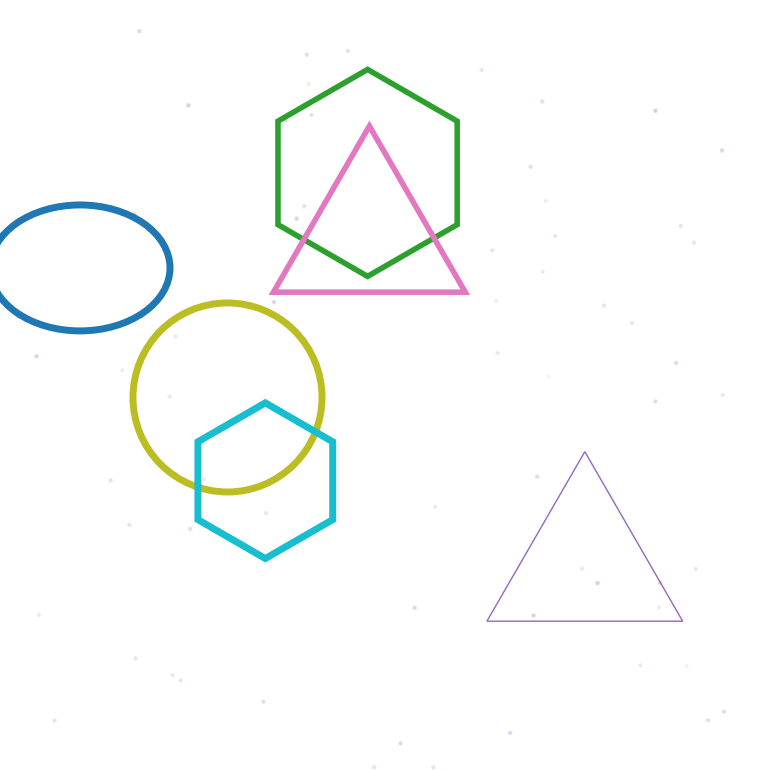[{"shape": "oval", "thickness": 2.5, "radius": 0.58, "center": [0.104, 0.652]}, {"shape": "hexagon", "thickness": 2, "radius": 0.67, "center": [0.477, 0.775]}, {"shape": "triangle", "thickness": 0.5, "radius": 0.73, "center": [0.759, 0.267]}, {"shape": "triangle", "thickness": 2, "radius": 0.72, "center": [0.48, 0.692]}, {"shape": "circle", "thickness": 2.5, "radius": 0.61, "center": [0.295, 0.484]}, {"shape": "hexagon", "thickness": 2.5, "radius": 0.51, "center": [0.345, 0.376]}]